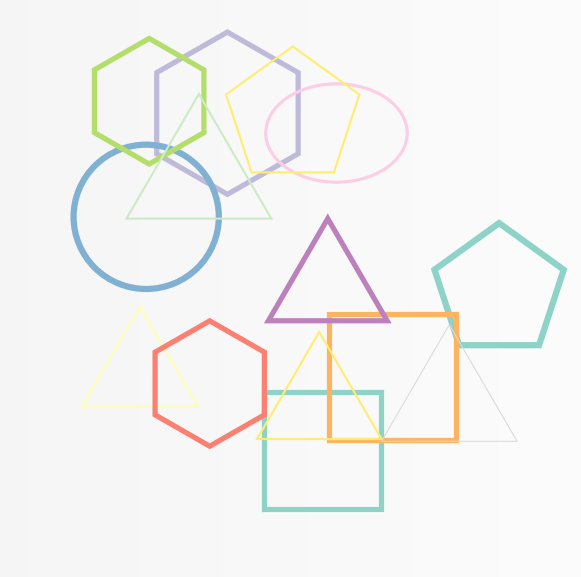[{"shape": "square", "thickness": 2.5, "radius": 0.5, "center": [0.555, 0.219]}, {"shape": "pentagon", "thickness": 3, "radius": 0.58, "center": [0.859, 0.496]}, {"shape": "triangle", "thickness": 1, "radius": 0.57, "center": [0.241, 0.353]}, {"shape": "hexagon", "thickness": 2.5, "radius": 0.7, "center": [0.391, 0.803]}, {"shape": "hexagon", "thickness": 2.5, "radius": 0.54, "center": [0.361, 0.335]}, {"shape": "circle", "thickness": 3, "radius": 0.62, "center": [0.252, 0.624]}, {"shape": "square", "thickness": 2.5, "radius": 0.55, "center": [0.675, 0.346]}, {"shape": "hexagon", "thickness": 2.5, "radius": 0.54, "center": [0.257, 0.824]}, {"shape": "oval", "thickness": 1.5, "radius": 0.61, "center": [0.579, 0.769]}, {"shape": "triangle", "thickness": 0.5, "radius": 0.67, "center": [0.773, 0.302]}, {"shape": "triangle", "thickness": 2.5, "radius": 0.59, "center": [0.564, 0.503]}, {"shape": "triangle", "thickness": 1, "radius": 0.72, "center": [0.342, 0.692]}, {"shape": "pentagon", "thickness": 1, "radius": 0.6, "center": [0.504, 0.798]}, {"shape": "triangle", "thickness": 1, "radius": 0.62, "center": [0.549, 0.301]}]